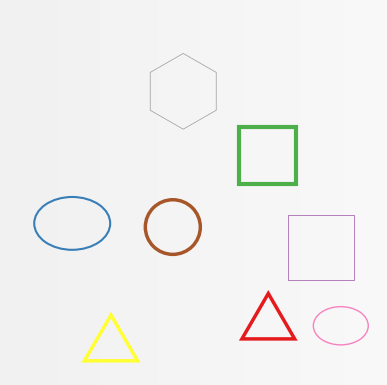[{"shape": "triangle", "thickness": 2.5, "radius": 0.39, "center": [0.692, 0.159]}, {"shape": "oval", "thickness": 1.5, "radius": 0.49, "center": [0.186, 0.42]}, {"shape": "square", "thickness": 3, "radius": 0.37, "center": [0.691, 0.597]}, {"shape": "square", "thickness": 0.5, "radius": 0.43, "center": [0.827, 0.358]}, {"shape": "triangle", "thickness": 2.5, "radius": 0.4, "center": [0.286, 0.102]}, {"shape": "circle", "thickness": 2.5, "radius": 0.35, "center": [0.446, 0.41]}, {"shape": "oval", "thickness": 1, "radius": 0.35, "center": [0.879, 0.154]}, {"shape": "hexagon", "thickness": 0.5, "radius": 0.49, "center": [0.473, 0.763]}]